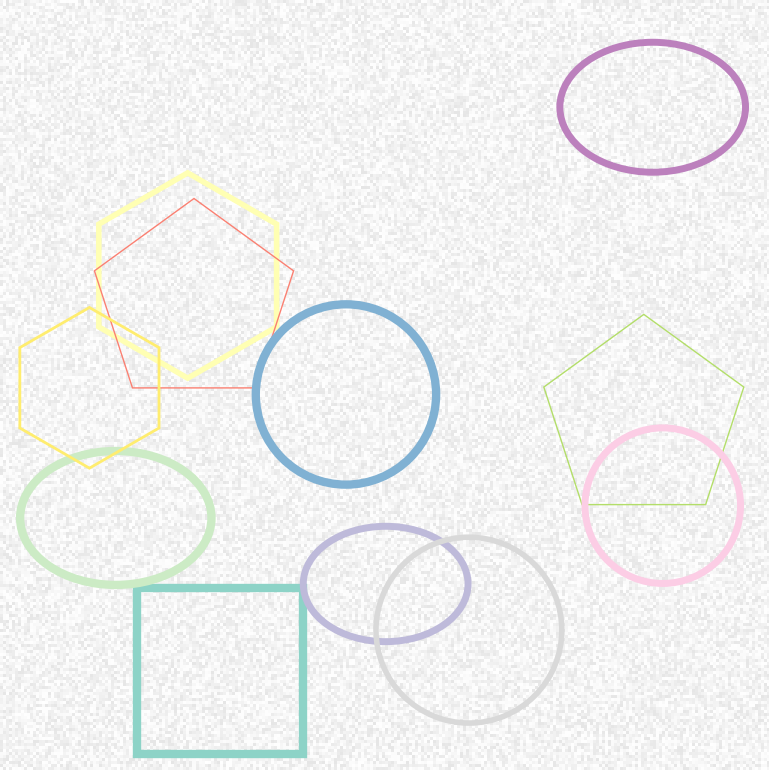[{"shape": "square", "thickness": 3, "radius": 0.54, "center": [0.286, 0.128]}, {"shape": "hexagon", "thickness": 2, "radius": 0.67, "center": [0.244, 0.642]}, {"shape": "oval", "thickness": 2.5, "radius": 0.54, "center": [0.501, 0.242]}, {"shape": "pentagon", "thickness": 0.5, "radius": 0.68, "center": [0.252, 0.606]}, {"shape": "circle", "thickness": 3, "radius": 0.59, "center": [0.449, 0.488]}, {"shape": "pentagon", "thickness": 0.5, "radius": 0.68, "center": [0.836, 0.455]}, {"shape": "circle", "thickness": 2.5, "radius": 0.51, "center": [0.861, 0.343]}, {"shape": "circle", "thickness": 2, "radius": 0.6, "center": [0.609, 0.182]}, {"shape": "oval", "thickness": 2.5, "radius": 0.6, "center": [0.848, 0.861]}, {"shape": "oval", "thickness": 3, "radius": 0.62, "center": [0.15, 0.327]}, {"shape": "hexagon", "thickness": 1, "radius": 0.52, "center": [0.116, 0.496]}]